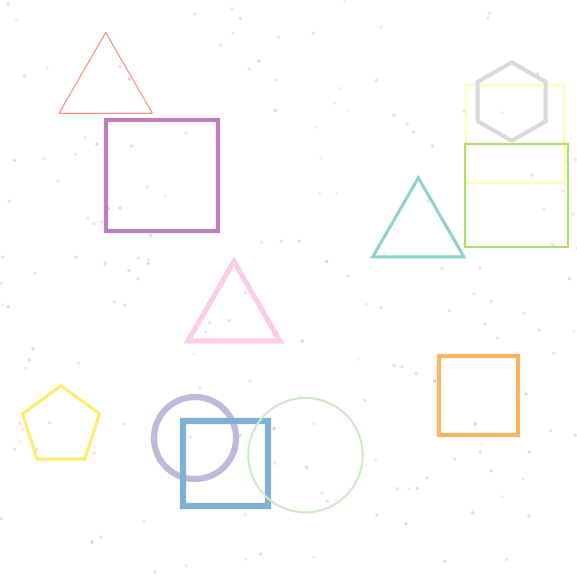[{"shape": "triangle", "thickness": 1.5, "radius": 0.46, "center": [0.724, 0.6]}, {"shape": "square", "thickness": 1, "radius": 0.43, "center": [0.892, 0.767]}, {"shape": "circle", "thickness": 3, "radius": 0.36, "center": [0.338, 0.241]}, {"shape": "triangle", "thickness": 0.5, "radius": 0.47, "center": [0.183, 0.85]}, {"shape": "square", "thickness": 3, "radius": 0.37, "center": [0.39, 0.197]}, {"shape": "square", "thickness": 2, "radius": 0.35, "center": [0.829, 0.314]}, {"shape": "square", "thickness": 1, "radius": 0.45, "center": [0.894, 0.66]}, {"shape": "triangle", "thickness": 2.5, "radius": 0.46, "center": [0.405, 0.455]}, {"shape": "hexagon", "thickness": 2, "radius": 0.34, "center": [0.886, 0.823]}, {"shape": "square", "thickness": 2, "radius": 0.48, "center": [0.281, 0.695]}, {"shape": "circle", "thickness": 1, "radius": 0.5, "center": [0.529, 0.211]}, {"shape": "pentagon", "thickness": 1.5, "radius": 0.35, "center": [0.106, 0.261]}]